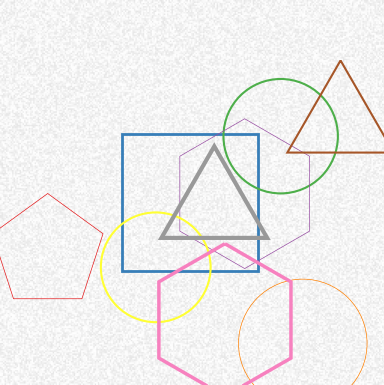[{"shape": "pentagon", "thickness": 0.5, "radius": 0.76, "center": [0.124, 0.346]}, {"shape": "square", "thickness": 2, "radius": 0.89, "center": [0.494, 0.474]}, {"shape": "circle", "thickness": 1.5, "radius": 0.74, "center": [0.729, 0.646]}, {"shape": "hexagon", "thickness": 0.5, "radius": 0.97, "center": [0.636, 0.497]}, {"shape": "circle", "thickness": 0.5, "radius": 0.83, "center": [0.786, 0.108]}, {"shape": "circle", "thickness": 1.5, "radius": 0.71, "center": [0.405, 0.306]}, {"shape": "triangle", "thickness": 1.5, "radius": 0.8, "center": [0.885, 0.683]}, {"shape": "hexagon", "thickness": 2.5, "radius": 0.99, "center": [0.584, 0.169]}, {"shape": "triangle", "thickness": 3, "radius": 0.79, "center": [0.557, 0.461]}]